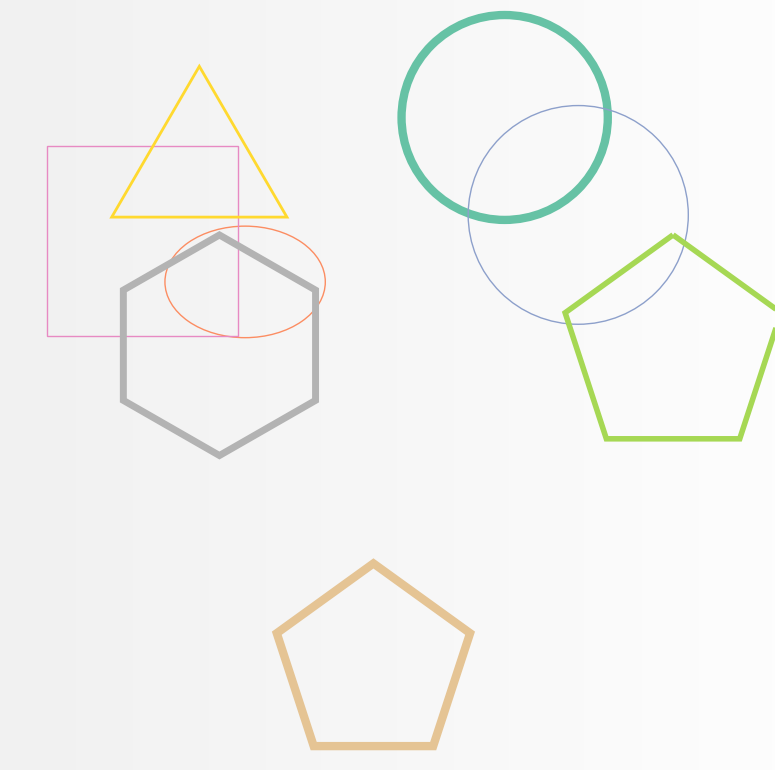[{"shape": "circle", "thickness": 3, "radius": 0.67, "center": [0.651, 0.847]}, {"shape": "oval", "thickness": 0.5, "radius": 0.52, "center": [0.316, 0.634]}, {"shape": "circle", "thickness": 0.5, "radius": 0.71, "center": [0.746, 0.721]}, {"shape": "square", "thickness": 0.5, "radius": 0.62, "center": [0.184, 0.687]}, {"shape": "pentagon", "thickness": 2, "radius": 0.73, "center": [0.868, 0.549]}, {"shape": "triangle", "thickness": 1, "radius": 0.65, "center": [0.257, 0.783]}, {"shape": "pentagon", "thickness": 3, "radius": 0.66, "center": [0.482, 0.137]}, {"shape": "hexagon", "thickness": 2.5, "radius": 0.72, "center": [0.283, 0.552]}]